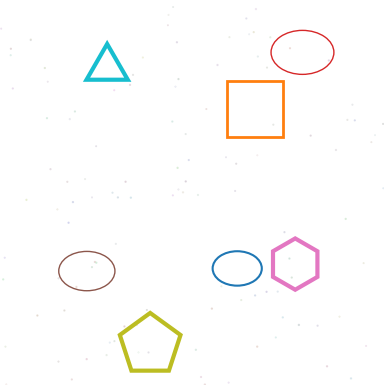[{"shape": "oval", "thickness": 1.5, "radius": 0.32, "center": [0.616, 0.303]}, {"shape": "square", "thickness": 2, "radius": 0.37, "center": [0.662, 0.717]}, {"shape": "oval", "thickness": 1, "radius": 0.41, "center": [0.786, 0.864]}, {"shape": "oval", "thickness": 1, "radius": 0.36, "center": [0.226, 0.296]}, {"shape": "hexagon", "thickness": 3, "radius": 0.33, "center": [0.767, 0.314]}, {"shape": "pentagon", "thickness": 3, "radius": 0.41, "center": [0.39, 0.104]}, {"shape": "triangle", "thickness": 3, "radius": 0.31, "center": [0.278, 0.824]}]